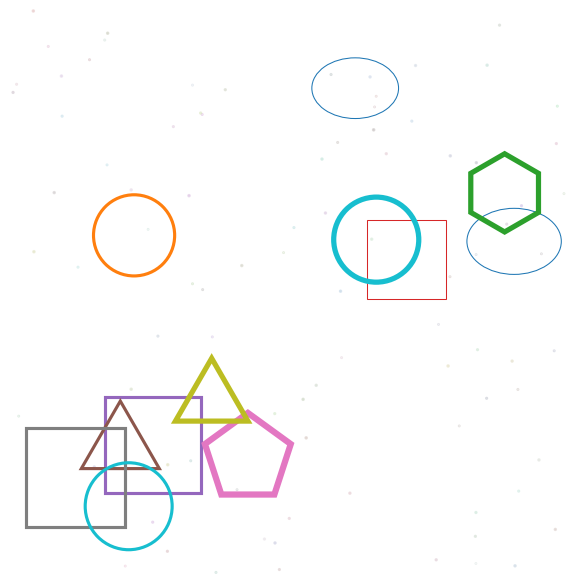[{"shape": "oval", "thickness": 0.5, "radius": 0.41, "center": [0.89, 0.581]}, {"shape": "oval", "thickness": 0.5, "radius": 0.38, "center": [0.615, 0.846]}, {"shape": "circle", "thickness": 1.5, "radius": 0.35, "center": [0.232, 0.592]}, {"shape": "hexagon", "thickness": 2.5, "radius": 0.34, "center": [0.874, 0.665]}, {"shape": "square", "thickness": 0.5, "radius": 0.34, "center": [0.704, 0.55]}, {"shape": "square", "thickness": 1.5, "radius": 0.41, "center": [0.265, 0.229]}, {"shape": "triangle", "thickness": 1.5, "radius": 0.39, "center": [0.208, 0.227]}, {"shape": "pentagon", "thickness": 3, "radius": 0.39, "center": [0.429, 0.206]}, {"shape": "square", "thickness": 1.5, "radius": 0.43, "center": [0.13, 0.172]}, {"shape": "triangle", "thickness": 2.5, "radius": 0.36, "center": [0.367, 0.306]}, {"shape": "circle", "thickness": 1.5, "radius": 0.38, "center": [0.223, 0.123]}, {"shape": "circle", "thickness": 2.5, "radius": 0.37, "center": [0.651, 0.584]}]